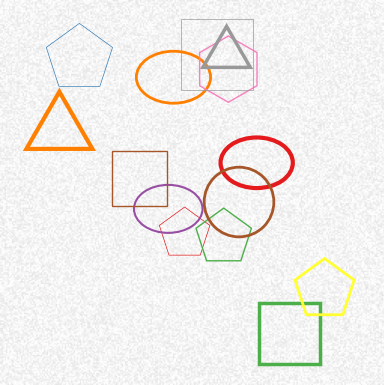[{"shape": "pentagon", "thickness": 0.5, "radius": 0.35, "center": [0.48, 0.393]}, {"shape": "oval", "thickness": 3, "radius": 0.47, "center": [0.667, 0.577]}, {"shape": "pentagon", "thickness": 0.5, "radius": 0.45, "center": [0.206, 0.849]}, {"shape": "pentagon", "thickness": 1, "radius": 0.38, "center": [0.581, 0.384]}, {"shape": "square", "thickness": 2.5, "radius": 0.4, "center": [0.752, 0.134]}, {"shape": "oval", "thickness": 1.5, "radius": 0.45, "center": [0.437, 0.457]}, {"shape": "oval", "thickness": 2, "radius": 0.48, "center": [0.451, 0.799]}, {"shape": "triangle", "thickness": 3, "radius": 0.49, "center": [0.154, 0.663]}, {"shape": "pentagon", "thickness": 2, "radius": 0.4, "center": [0.843, 0.248]}, {"shape": "circle", "thickness": 2, "radius": 0.45, "center": [0.621, 0.475]}, {"shape": "square", "thickness": 1, "radius": 0.36, "center": [0.362, 0.538]}, {"shape": "hexagon", "thickness": 1, "radius": 0.43, "center": [0.593, 0.82]}, {"shape": "square", "thickness": 0.5, "radius": 0.46, "center": [0.563, 0.858]}, {"shape": "triangle", "thickness": 2.5, "radius": 0.36, "center": [0.589, 0.861]}]